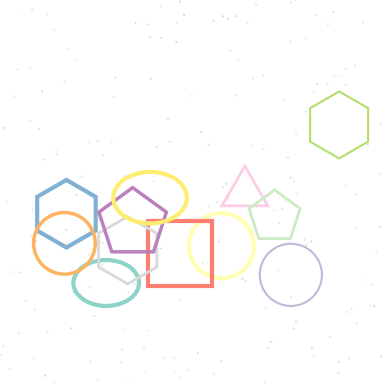[{"shape": "oval", "thickness": 3, "radius": 0.43, "center": [0.276, 0.265]}, {"shape": "circle", "thickness": 3, "radius": 0.42, "center": [0.575, 0.362]}, {"shape": "circle", "thickness": 1.5, "radius": 0.4, "center": [0.755, 0.286]}, {"shape": "square", "thickness": 3, "radius": 0.42, "center": [0.468, 0.342]}, {"shape": "hexagon", "thickness": 3, "radius": 0.44, "center": [0.173, 0.445]}, {"shape": "circle", "thickness": 2.5, "radius": 0.4, "center": [0.167, 0.368]}, {"shape": "hexagon", "thickness": 1.5, "radius": 0.43, "center": [0.881, 0.675]}, {"shape": "triangle", "thickness": 2, "radius": 0.34, "center": [0.636, 0.5]}, {"shape": "hexagon", "thickness": 2, "radius": 0.44, "center": [0.332, 0.35]}, {"shape": "pentagon", "thickness": 2.5, "radius": 0.46, "center": [0.345, 0.42]}, {"shape": "pentagon", "thickness": 2, "radius": 0.35, "center": [0.713, 0.437]}, {"shape": "oval", "thickness": 3, "radius": 0.48, "center": [0.39, 0.486]}]